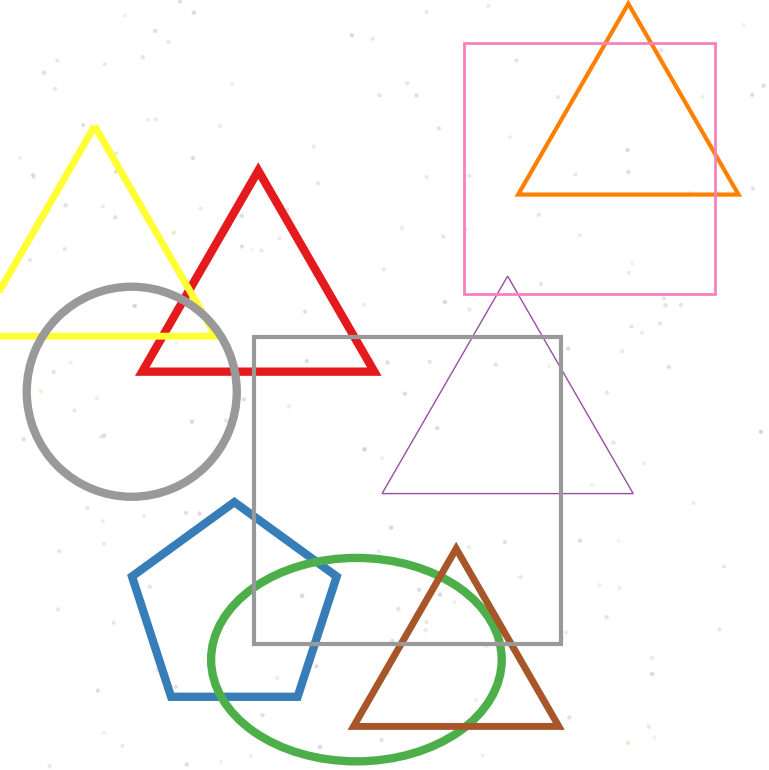[{"shape": "triangle", "thickness": 3, "radius": 0.87, "center": [0.335, 0.604]}, {"shape": "pentagon", "thickness": 3, "radius": 0.7, "center": [0.304, 0.208]}, {"shape": "oval", "thickness": 3, "radius": 0.94, "center": [0.463, 0.143]}, {"shape": "triangle", "thickness": 0.5, "radius": 0.94, "center": [0.659, 0.453]}, {"shape": "triangle", "thickness": 1.5, "radius": 0.83, "center": [0.816, 0.83]}, {"shape": "triangle", "thickness": 2.5, "radius": 0.91, "center": [0.123, 0.654]}, {"shape": "triangle", "thickness": 2.5, "radius": 0.77, "center": [0.592, 0.134]}, {"shape": "square", "thickness": 1, "radius": 0.81, "center": [0.765, 0.781]}, {"shape": "square", "thickness": 1.5, "radius": 1.0, "center": [0.529, 0.363]}, {"shape": "circle", "thickness": 3, "radius": 0.68, "center": [0.171, 0.491]}]